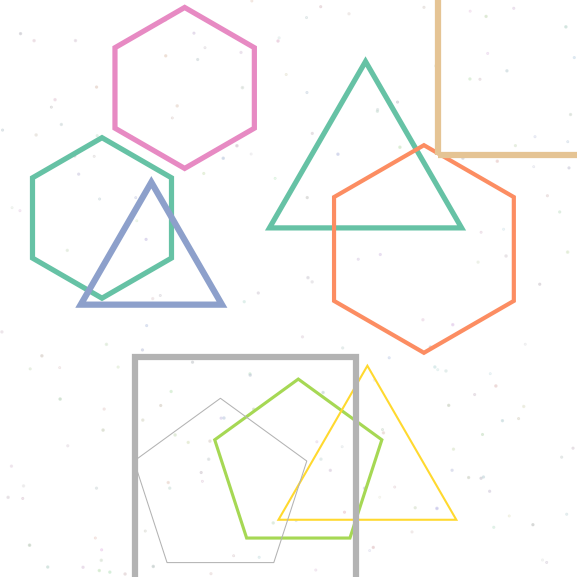[{"shape": "triangle", "thickness": 2.5, "radius": 0.96, "center": [0.633, 0.701]}, {"shape": "hexagon", "thickness": 2.5, "radius": 0.69, "center": [0.177, 0.622]}, {"shape": "hexagon", "thickness": 2, "radius": 0.9, "center": [0.734, 0.568]}, {"shape": "triangle", "thickness": 3, "radius": 0.71, "center": [0.262, 0.542]}, {"shape": "hexagon", "thickness": 2.5, "radius": 0.7, "center": [0.32, 0.847]}, {"shape": "pentagon", "thickness": 1.5, "radius": 0.76, "center": [0.517, 0.191]}, {"shape": "triangle", "thickness": 1, "radius": 0.89, "center": [0.636, 0.188]}, {"shape": "square", "thickness": 3, "radius": 0.68, "center": [0.895, 0.868]}, {"shape": "square", "thickness": 3, "radius": 0.96, "center": [0.425, 0.189]}, {"shape": "pentagon", "thickness": 0.5, "radius": 0.79, "center": [0.382, 0.152]}]